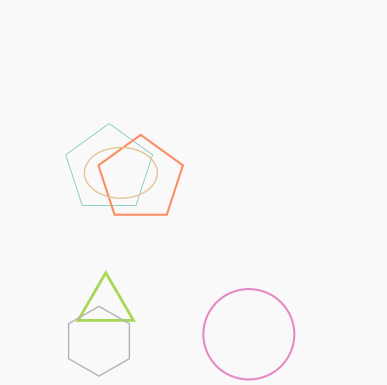[{"shape": "pentagon", "thickness": 0.5, "radius": 0.59, "center": [0.282, 0.561]}, {"shape": "pentagon", "thickness": 1.5, "radius": 0.57, "center": [0.363, 0.535]}, {"shape": "circle", "thickness": 1.5, "radius": 0.59, "center": [0.642, 0.132]}, {"shape": "triangle", "thickness": 2, "radius": 0.41, "center": [0.273, 0.209]}, {"shape": "oval", "thickness": 1, "radius": 0.47, "center": [0.312, 0.551]}, {"shape": "hexagon", "thickness": 1, "radius": 0.45, "center": [0.255, 0.114]}]